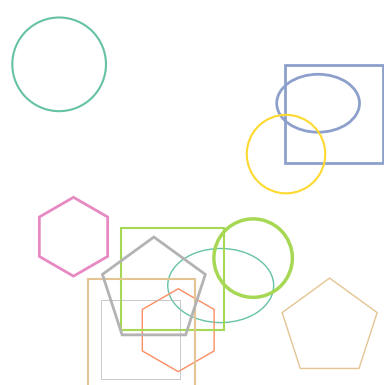[{"shape": "circle", "thickness": 1.5, "radius": 0.61, "center": [0.154, 0.833]}, {"shape": "oval", "thickness": 1, "radius": 0.69, "center": [0.573, 0.258]}, {"shape": "hexagon", "thickness": 1, "radius": 0.54, "center": [0.463, 0.142]}, {"shape": "square", "thickness": 2, "radius": 0.64, "center": [0.867, 0.703]}, {"shape": "oval", "thickness": 2, "radius": 0.54, "center": [0.826, 0.732]}, {"shape": "hexagon", "thickness": 2, "radius": 0.51, "center": [0.191, 0.385]}, {"shape": "circle", "thickness": 2.5, "radius": 0.51, "center": [0.657, 0.33]}, {"shape": "square", "thickness": 1.5, "radius": 0.66, "center": [0.448, 0.276]}, {"shape": "circle", "thickness": 1.5, "radius": 0.51, "center": [0.743, 0.6]}, {"shape": "square", "thickness": 1.5, "radius": 0.7, "center": [0.367, 0.135]}, {"shape": "pentagon", "thickness": 1, "radius": 0.65, "center": [0.856, 0.148]}, {"shape": "pentagon", "thickness": 2, "radius": 0.7, "center": [0.4, 0.244]}, {"shape": "square", "thickness": 0.5, "radius": 0.51, "center": [0.364, 0.118]}]